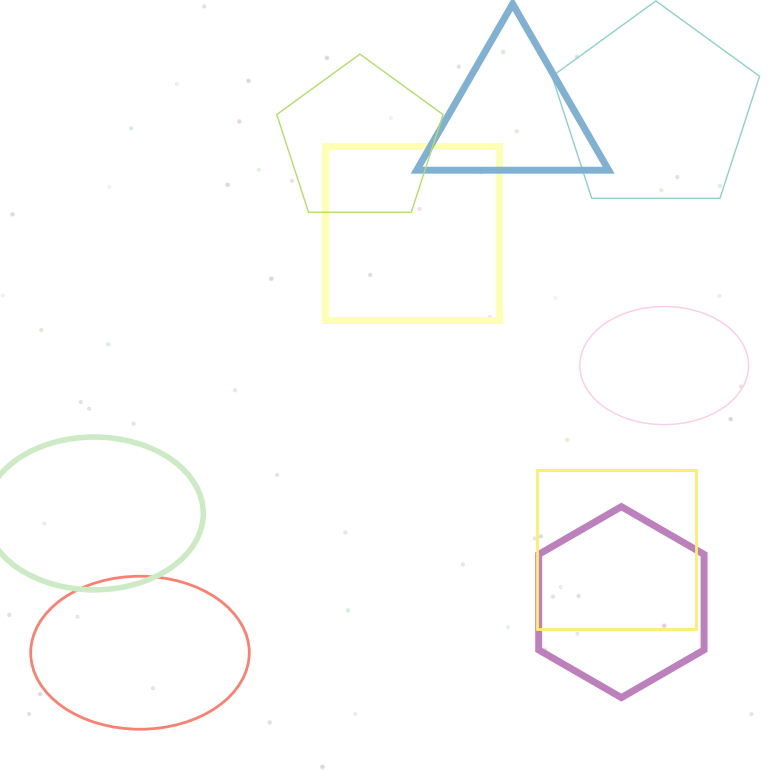[{"shape": "pentagon", "thickness": 0.5, "radius": 0.71, "center": [0.852, 0.857]}, {"shape": "square", "thickness": 2.5, "radius": 0.56, "center": [0.535, 0.698]}, {"shape": "oval", "thickness": 1, "radius": 0.71, "center": [0.182, 0.152]}, {"shape": "triangle", "thickness": 2.5, "radius": 0.72, "center": [0.666, 0.851]}, {"shape": "pentagon", "thickness": 0.5, "radius": 0.57, "center": [0.467, 0.816]}, {"shape": "oval", "thickness": 0.5, "radius": 0.55, "center": [0.863, 0.525]}, {"shape": "hexagon", "thickness": 2.5, "radius": 0.62, "center": [0.807, 0.218]}, {"shape": "oval", "thickness": 2, "radius": 0.71, "center": [0.122, 0.333]}, {"shape": "square", "thickness": 1, "radius": 0.52, "center": [0.801, 0.286]}]